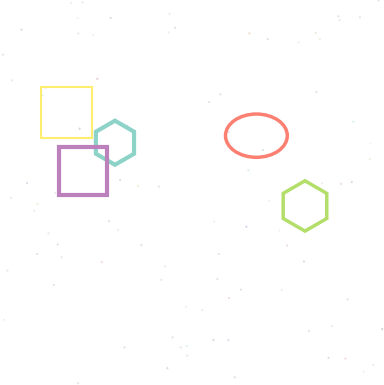[{"shape": "hexagon", "thickness": 3, "radius": 0.29, "center": [0.299, 0.629]}, {"shape": "oval", "thickness": 2.5, "radius": 0.4, "center": [0.666, 0.648]}, {"shape": "hexagon", "thickness": 2.5, "radius": 0.33, "center": [0.792, 0.465]}, {"shape": "square", "thickness": 3, "radius": 0.31, "center": [0.216, 0.557]}, {"shape": "square", "thickness": 1.5, "radius": 0.33, "center": [0.172, 0.709]}]